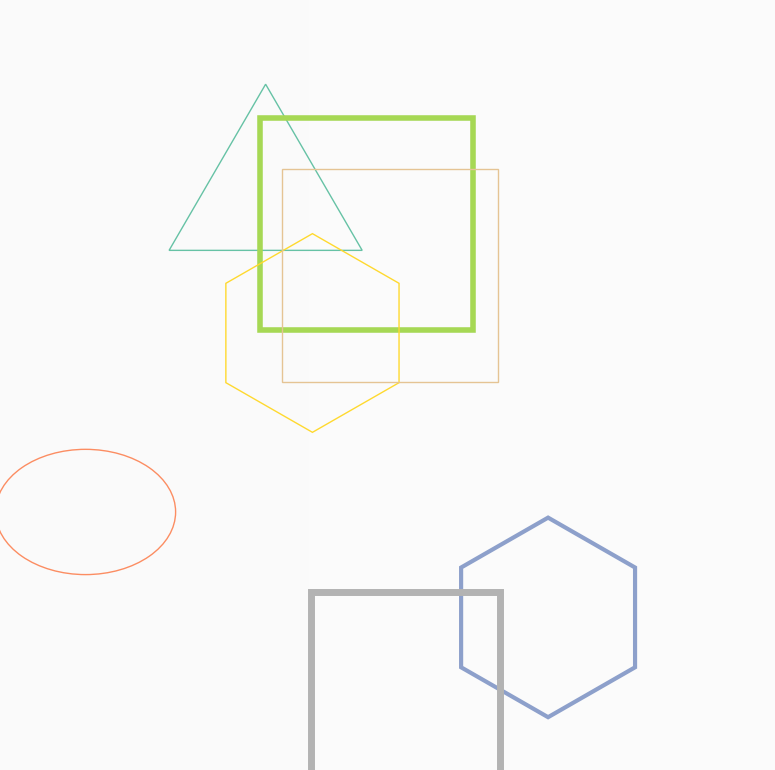[{"shape": "triangle", "thickness": 0.5, "radius": 0.72, "center": [0.343, 0.747]}, {"shape": "oval", "thickness": 0.5, "radius": 0.58, "center": [0.11, 0.335]}, {"shape": "hexagon", "thickness": 1.5, "radius": 0.65, "center": [0.707, 0.198]}, {"shape": "square", "thickness": 2, "radius": 0.69, "center": [0.473, 0.709]}, {"shape": "hexagon", "thickness": 0.5, "radius": 0.65, "center": [0.403, 0.568]}, {"shape": "square", "thickness": 0.5, "radius": 0.69, "center": [0.503, 0.642]}, {"shape": "square", "thickness": 2.5, "radius": 0.61, "center": [0.523, 0.109]}]